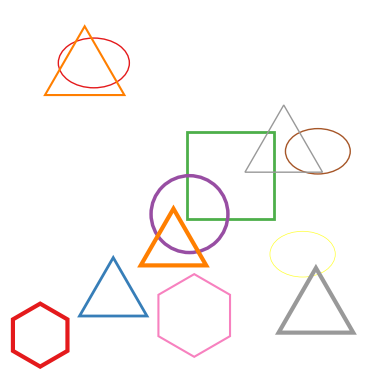[{"shape": "oval", "thickness": 1, "radius": 0.46, "center": [0.244, 0.837]}, {"shape": "hexagon", "thickness": 3, "radius": 0.41, "center": [0.104, 0.13]}, {"shape": "triangle", "thickness": 2, "radius": 0.51, "center": [0.294, 0.23]}, {"shape": "square", "thickness": 2, "radius": 0.56, "center": [0.6, 0.543]}, {"shape": "circle", "thickness": 2.5, "radius": 0.5, "center": [0.492, 0.444]}, {"shape": "triangle", "thickness": 1.5, "radius": 0.6, "center": [0.22, 0.813]}, {"shape": "triangle", "thickness": 3, "radius": 0.49, "center": [0.451, 0.36]}, {"shape": "oval", "thickness": 0.5, "radius": 0.42, "center": [0.786, 0.34]}, {"shape": "oval", "thickness": 1, "radius": 0.42, "center": [0.826, 0.607]}, {"shape": "hexagon", "thickness": 1.5, "radius": 0.54, "center": [0.504, 0.181]}, {"shape": "triangle", "thickness": 3, "radius": 0.56, "center": [0.821, 0.192]}, {"shape": "triangle", "thickness": 1, "radius": 0.58, "center": [0.737, 0.611]}]